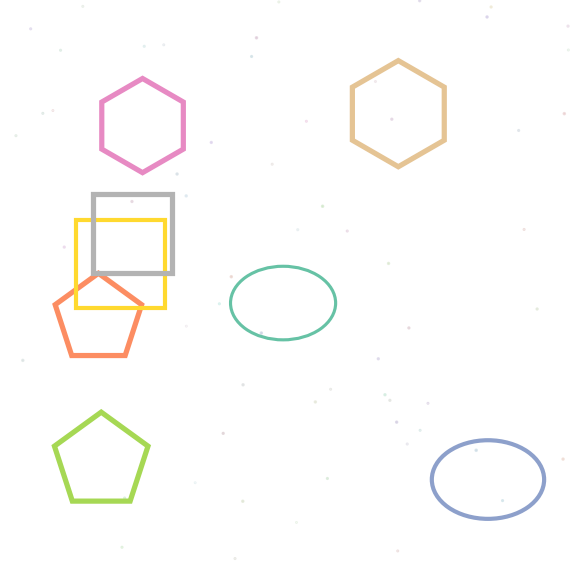[{"shape": "oval", "thickness": 1.5, "radius": 0.46, "center": [0.49, 0.474]}, {"shape": "pentagon", "thickness": 2.5, "radius": 0.39, "center": [0.17, 0.447]}, {"shape": "oval", "thickness": 2, "radius": 0.49, "center": [0.845, 0.169]}, {"shape": "hexagon", "thickness": 2.5, "radius": 0.41, "center": [0.247, 0.782]}, {"shape": "pentagon", "thickness": 2.5, "radius": 0.43, "center": [0.175, 0.2]}, {"shape": "square", "thickness": 2, "radius": 0.38, "center": [0.209, 0.542]}, {"shape": "hexagon", "thickness": 2.5, "radius": 0.46, "center": [0.69, 0.802]}, {"shape": "square", "thickness": 2.5, "radius": 0.34, "center": [0.229, 0.595]}]